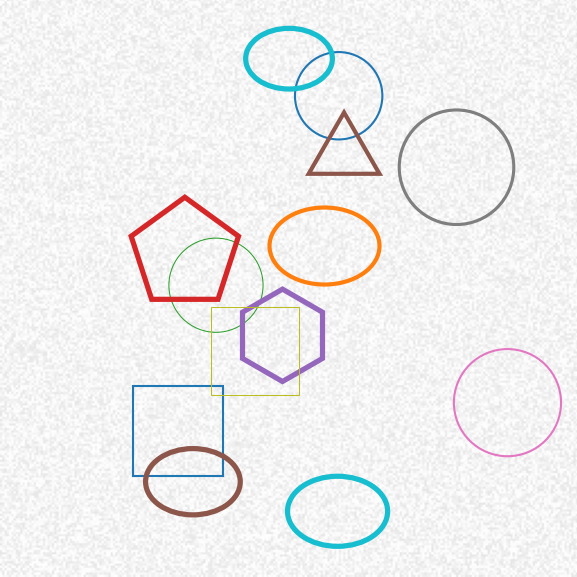[{"shape": "square", "thickness": 1, "radius": 0.39, "center": [0.309, 0.253]}, {"shape": "circle", "thickness": 1, "radius": 0.38, "center": [0.586, 0.833]}, {"shape": "oval", "thickness": 2, "radius": 0.48, "center": [0.562, 0.573]}, {"shape": "circle", "thickness": 0.5, "radius": 0.41, "center": [0.374, 0.505]}, {"shape": "pentagon", "thickness": 2.5, "radius": 0.49, "center": [0.32, 0.56]}, {"shape": "hexagon", "thickness": 2.5, "radius": 0.4, "center": [0.489, 0.418]}, {"shape": "oval", "thickness": 2.5, "radius": 0.41, "center": [0.334, 0.165]}, {"shape": "triangle", "thickness": 2, "radius": 0.35, "center": [0.596, 0.734]}, {"shape": "circle", "thickness": 1, "radius": 0.46, "center": [0.879, 0.302]}, {"shape": "circle", "thickness": 1.5, "radius": 0.5, "center": [0.79, 0.71]}, {"shape": "square", "thickness": 0.5, "radius": 0.38, "center": [0.442, 0.391]}, {"shape": "oval", "thickness": 2.5, "radius": 0.43, "center": [0.585, 0.114]}, {"shape": "oval", "thickness": 2.5, "radius": 0.38, "center": [0.5, 0.898]}]